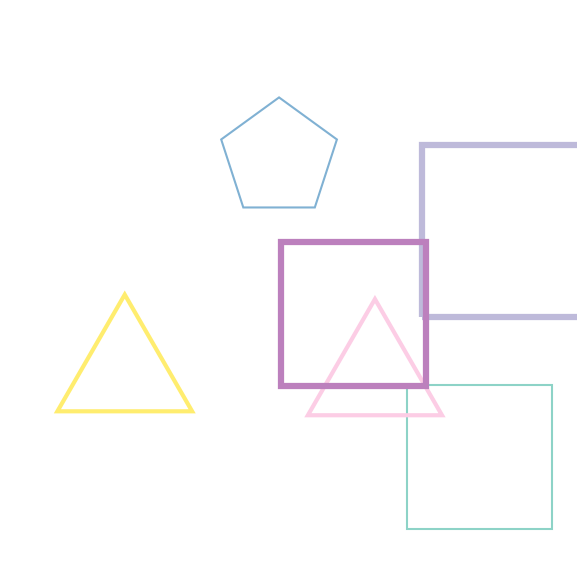[{"shape": "square", "thickness": 1, "radius": 0.63, "center": [0.83, 0.207]}, {"shape": "square", "thickness": 3, "radius": 0.75, "center": [0.88, 0.599]}, {"shape": "pentagon", "thickness": 1, "radius": 0.53, "center": [0.483, 0.725]}, {"shape": "triangle", "thickness": 2, "radius": 0.67, "center": [0.649, 0.347]}, {"shape": "square", "thickness": 3, "radius": 0.63, "center": [0.611, 0.455]}, {"shape": "triangle", "thickness": 2, "radius": 0.67, "center": [0.216, 0.354]}]